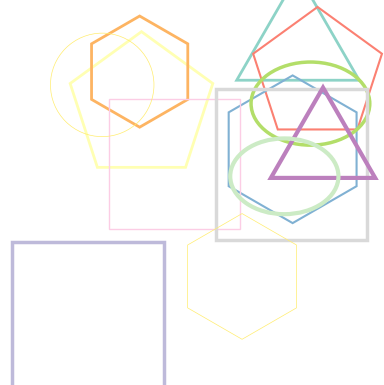[{"shape": "triangle", "thickness": 2, "radius": 0.92, "center": [0.774, 0.883]}, {"shape": "pentagon", "thickness": 2, "radius": 0.97, "center": [0.367, 0.723]}, {"shape": "square", "thickness": 2.5, "radius": 0.99, "center": [0.228, 0.175]}, {"shape": "pentagon", "thickness": 1.5, "radius": 0.88, "center": [0.825, 0.806]}, {"shape": "hexagon", "thickness": 1.5, "radius": 0.96, "center": [0.76, 0.612]}, {"shape": "hexagon", "thickness": 2, "radius": 0.72, "center": [0.363, 0.814]}, {"shape": "oval", "thickness": 2.5, "radius": 0.77, "center": [0.806, 0.731]}, {"shape": "square", "thickness": 1, "radius": 0.85, "center": [0.453, 0.574]}, {"shape": "square", "thickness": 2.5, "radius": 0.98, "center": [0.757, 0.573]}, {"shape": "triangle", "thickness": 3, "radius": 0.78, "center": [0.839, 0.616]}, {"shape": "oval", "thickness": 3, "radius": 0.7, "center": [0.739, 0.542]}, {"shape": "circle", "thickness": 0.5, "radius": 0.67, "center": [0.265, 0.78]}, {"shape": "hexagon", "thickness": 0.5, "radius": 0.82, "center": [0.629, 0.282]}]